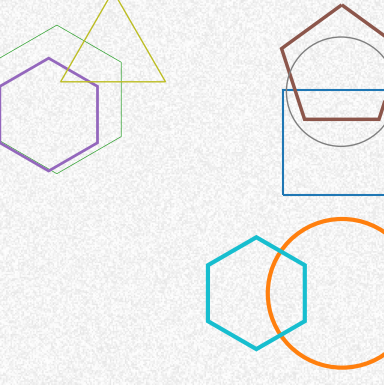[{"shape": "square", "thickness": 1.5, "radius": 0.68, "center": [0.871, 0.63]}, {"shape": "circle", "thickness": 3, "radius": 0.97, "center": [0.889, 0.238]}, {"shape": "hexagon", "thickness": 0.5, "radius": 0.97, "center": [0.148, 0.742]}, {"shape": "hexagon", "thickness": 2, "radius": 0.73, "center": [0.126, 0.702]}, {"shape": "pentagon", "thickness": 2.5, "radius": 0.82, "center": [0.888, 0.823]}, {"shape": "circle", "thickness": 1, "radius": 0.71, "center": [0.886, 0.762]}, {"shape": "triangle", "thickness": 1, "radius": 0.79, "center": [0.294, 0.866]}, {"shape": "hexagon", "thickness": 3, "radius": 0.73, "center": [0.666, 0.238]}]